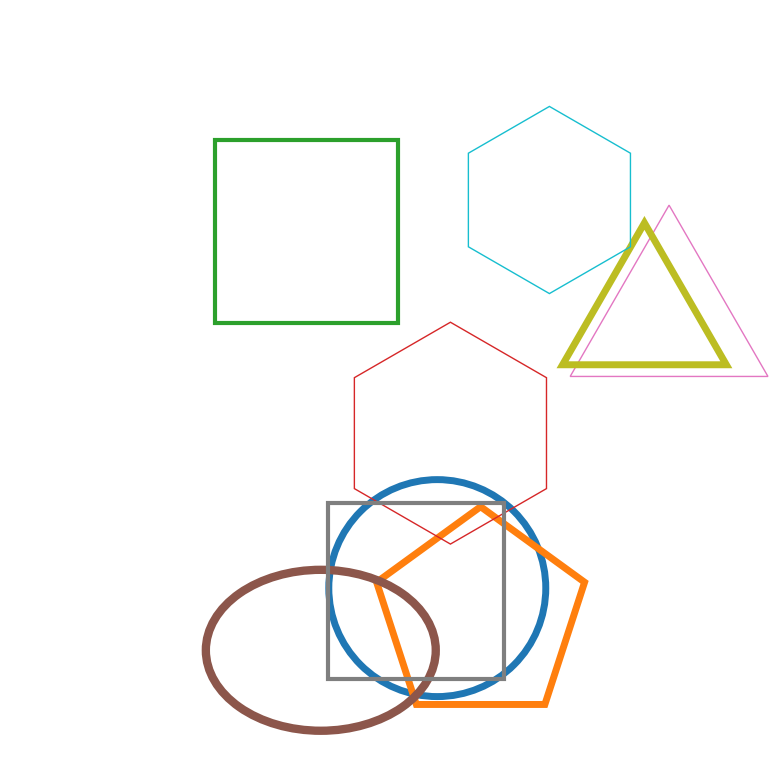[{"shape": "circle", "thickness": 2.5, "radius": 0.7, "center": [0.568, 0.236]}, {"shape": "pentagon", "thickness": 2.5, "radius": 0.71, "center": [0.624, 0.2]}, {"shape": "square", "thickness": 1.5, "radius": 0.59, "center": [0.398, 0.699]}, {"shape": "hexagon", "thickness": 0.5, "radius": 0.72, "center": [0.585, 0.437]}, {"shape": "oval", "thickness": 3, "radius": 0.75, "center": [0.417, 0.155]}, {"shape": "triangle", "thickness": 0.5, "radius": 0.74, "center": [0.869, 0.585]}, {"shape": "square", "thickness": 1.5, "radius": 0.57, "center": [0.54, 0.233]}, {"shape": "triangle", "thickness": 2.5, "radius": 0.61, "center": [0.837, 0.588]}, {"shape": "hexagon", "thickness": 0.5, "radius": 0.61, "center": [0.714, 0.74]}]